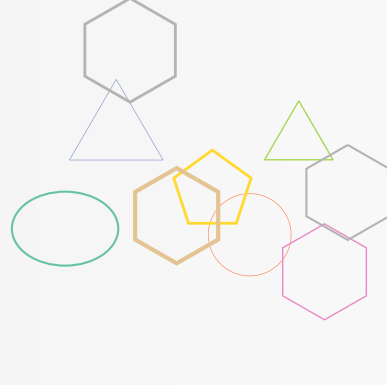[{"shape": "oval", "thickness": 1.5, "radius": 0.69, "center": [0.168, 0.406]}, {"shape": "circle", "thickness": 0.5, "radius": 0.53, "center": [0.644, 0.39]}, {"shape": "triangle", "thickness": 0.5, "radius": 0.7, "center": [0.3, 0.654]}, {"shape": "hexagon", "thickness": 1, "radius": 0.62, "center": [0.837, 0.294]}, {"shape": "triangle", "thickness": 1, "radius": 0.51, "center": [0.771, 0.636]}, {"shape": "pentagon", "thickness": 2, "radius": 0.52, "center": [0.548, 0.505]}, {"shape": "hexagon", "thickness": 3, "radius": 0.62, "center": [0.456, 0.44]}, {"shape": "hexagon", "thickness": 2, "radius": 0.67, "center": [0.336, 0.869]}, {"shape": "hexagon", "thickness": 1.5, "radius": 0.62, "center": [0.898, 0.5]}]